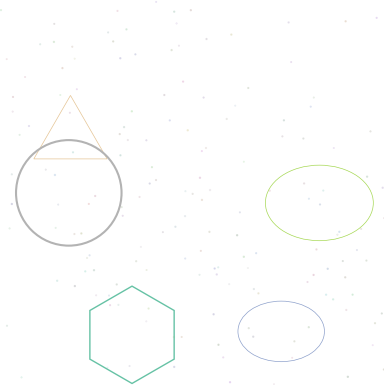[{"shape": "hexagon", "thickness": 1, "radius": 0.63, "center": [0.343, 0.13]}, {"shape": "oval", "thickness": 0.5, "radius": 0.56, "center": [0.73, 0.139]}, {"shape": "oval", "thickness": 0.5, "radius": 0.7, "center": [0.83, 0.473]}, {"shape": "triangle", "thickness": 0.5, "radius": 0.55, "center": [0.183, 0.642]}, {"shape": "circle", "thickness": 1.5, "radius": 0.69, "center": [0.179, 0.499]}]